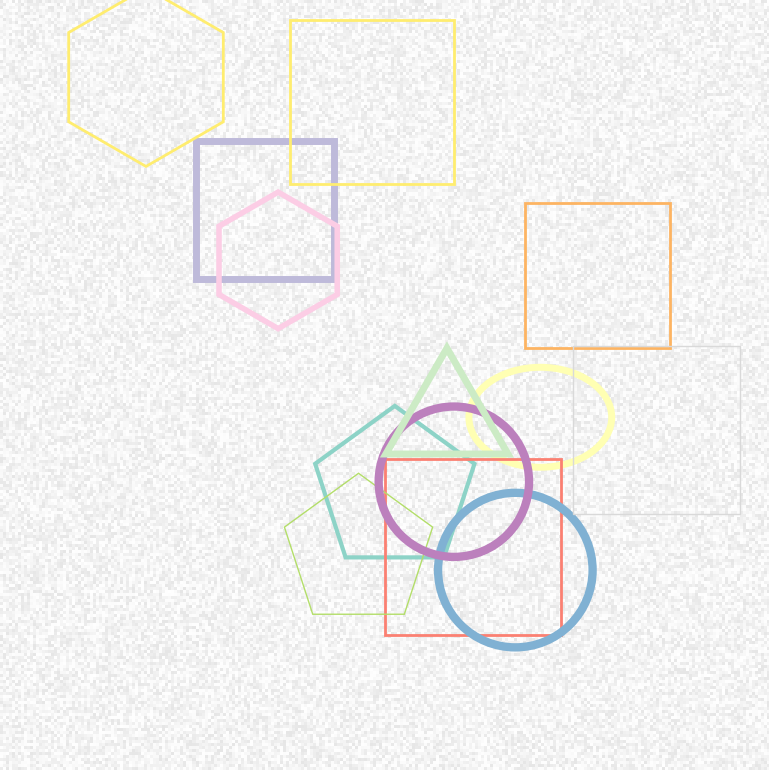[{"shape": "pentagon", "thickness": 1.5, "radius": 0.54, "center": [0.513, 0.364]}, {"shape": "oval", "thickness": 2.5, "radius": 0.46, "center": [0.702, 0.458]}, {"shape": "square", "thickness": 2.5, "radius": 0.45, "center": [0.344, 0.727]}, {"shape": "square", "thickness": 1, "radius": 0.57, "center": [0.615, 0.29]}, {"shape": "circle", "thickness": 3, "radius": 0.5, "center": [0.669, 0.26]}, {"shape": "square", "thickness": 1, "radius": 0.47, "center": [0.775, 0.642]}, {"shape": "pentagon", "thickness": 0.5, "radius": 0.51, "center": [0.466, 0.284]}, {"shape": "hexagon", "thickness": 2, "radius": 0.44, "center": [0.361, 0.662]}, {"shape": "square", "thickness": 0.5, "radius": 0.54, "center": [0.853, 0.442]}, {"shape": "circle", "thickness": 3, "radius": 0.49, "center": [0.589, 0.374]}, {"shape": "triangle", "thickness": 2.5, "radius": 0.46, "center": [0.58, 0.456]}, {"shape": "square", "thickness": 1, "radius": 0.53, "center": [0.483, 0.868]}, {"shape": "hexagon", "thickness": 1, "radius": 0.58, "center": [0.19, 0.9]}]